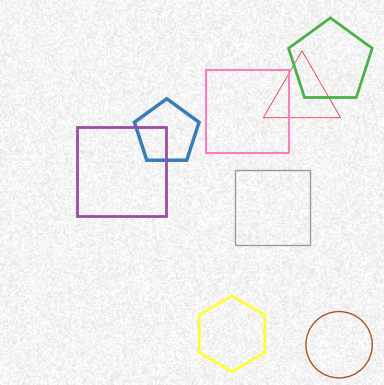[{"shape": "triangle", "thickness": 0.5, "radius": 0.58, "center": [0.784, 0.752]}, {"shape": "pentagon", "thickness": 2.5, "radius": 0.44, "center": [0.433, 0.655]}, {"shape": "pentagon", "thickness": 2, "radius": 0.57, "center": [0.858, 0.839]}, {"shape": "square", "thickness": 2, "radius": 0.57, "center": [0.315, 0.555]}, {"shape": "hexagon", "thickness": 2, "radius": 0.49, "center": [0.603, 0.133]}, {"shape": "circle", "thickness": 1, "radius": 0.43, "center": [0.881, 0.105]}, {"shape": "square", "thickness": 1.5, "radius": 0.54, "center": [0.644, 0.711]}, {"shape": "square", "thickness": 1, "radius": 0.49, "center": [0.708, 0.462]}]